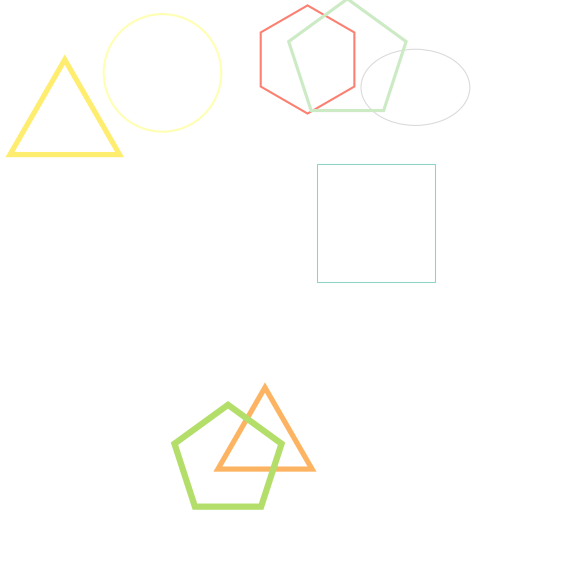[{"shape": "square", "thickness": 0.5, "radius": 0.51, "center": [0.65, 0.613]}, {"shape": "circle", "thickness": 1, "radius": 0.51, "center": [0.281, 0.873]}, {"shape": "hexagon", "thickness": 1, "radius": 0.47, "center": [0.533, 0.896]}, {"shape": "triangle", "thickness": 2.5, "radius": 0.47, "center": [0.459, 0.234]}, {"shape": "pentagon", "thickness": 3, "radius": 0.49, "center": [0.395, 0.201]}, {"shape": "oval", "thickness": 0.5, "radius": 0.47, "center": [0.719, 0.848]}, {"shape": "pentagon", "thickness": 1.5, "radius": 0.53, "center": [0.602, 0.894]}, {"shape": "triangle", "thickness": 2.5, "radius": 0.55, "center": [0.112, 0.786]}]